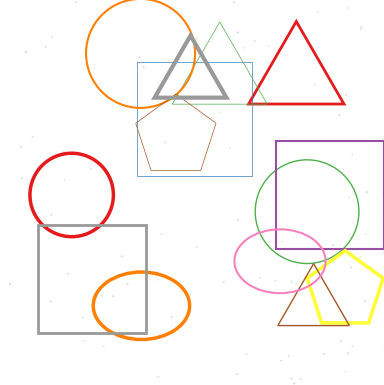[{"shape": "circle", "thickness": 2.5, "radius": 0.54, "center": [0.186, 0.494]}, {"shape": "triangle", "thickness": 2, "radius": 0.71, "center": [0.77, 0.801]}, {"shape": "square", "thickness": 0.5, "radius": 0.75, "center": [0.505, 0.691]}, {"shape": "circle", "thickness": 1, "radius": 0.67, "center": [0.798, 0.45]}, {"shape": "triangle", "thickness": 0.5, "radius": 0.71, "center": [0.571, 0.801]}, {"shape": "square", "thickness": 1.5, "radius": 0.7, "center": [0.858, 0.494]}, {"shape": "circle", "thickness": 1.5, "radius": 0.71, "center": [0.365, 0.861]}, {"shape": "oval", "thickness": 2.5, "radius": 0.63, "center": [0.367, 0.206]}, {"shape": "pentagon", "thickness": 2.5, "radius": 0.52, "center": [0.897, 0.245]}, {"shape": "pentagon", "thickness": 0.5, "radius": 0.55, "center": [0.457, 0.646]}, {"shape": "triangle", "thickness": 1, "radius": 0.54, "center": [0.815, 0.208]}, {"shape": "oval", "thickness": 1.5, "radius": 0.59, "center": [0.727, 0.321]}, {"shape": "square", "thickness": 2, "radius": 0.7, "center": [0.238, 0.276]}, {"shape": "triangle", "thickness": 3, "radius": 0.54, "center": [0.495, 0.8]}]